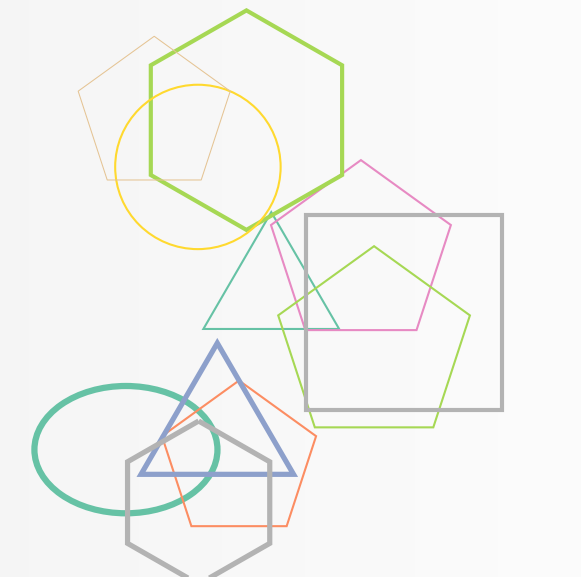[{"shape": "oval", "thickness": 3, "radius": 0.79, "center": [0.217, 0.221]}, {"shape": "triangle", "thickness": 1, "radius": 0.67, "center": [0.467, 0.497]}, {"shape": "pentagon", "thickness": 1, "radius": 0.7, "center": [0.411, 0.201]}, {"shape": "triangle", "thickness": 2.5, "radius": 0.76, "center": [0.374, 0.254]}, {"shape": "pentagon", "thickness": 1, "radius": 0.81, "center": [0.621, 0.559]}, {"shape": "pentagon", "thickness": 1, "radius": 0.87, "center": [0.644, 0.399]}, {"shape": "hexagon", "thickness": 2, "radius": 0.95, "center": [0.424, 0.791]}, {"shape": "circle", "thickness": 1, "radius": 0.71, "center": [0.34, 0.71]}, {"shape": "pentagon", "thickness": 0.5, "radius": 0.69, "center": [0.265, 0.799]}, {"shape": "square", "thickness": 2, "radius": 0.84, "center": [0.695, 0.458]}, {"shape": "hexagon", "thickness": 2.5, "radius": 0.71, "center": [0.342, 0.129]}]